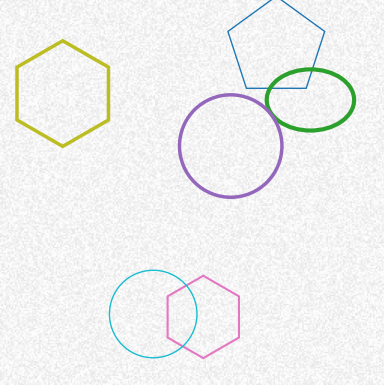[{"shape": "pentagon", "thickness": 1, "radius": 0.66, "center": [0.718, 0.878]}, {"shape": "oval", "thickness": 3, "radius": 0.57, "center": [0.806, 0.74]}, {"shape": "circle", "thickness": 2.5, "radius": 0.67, "center": [0.599, 0.621]}, {"shape": "hexagon", "thickness": 1.5, "radius": 0.54, "center": [0.528, 0.177]}, {"shape": "hexagon", "thickness": 2.5, "radius": 0.69, "center": [0.163, 0.757]}, {"shape": "circle", "thickness": 1, "radius": 0.57, "center": [0.398, 0.184]}]